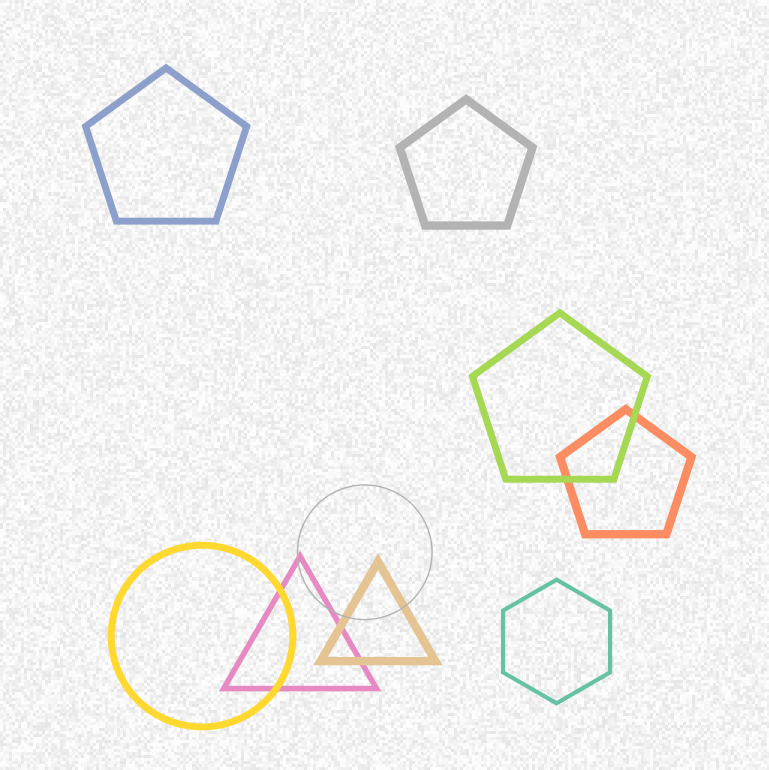[{"shape": "hexagon", "thickness": 1.5, "radius": 0.4, "center": [0.723, 0.167]}, {"shape": "pentagon", "thickness": 3, "radius": 0.45, "center": [0.813, 0.379]}, {"shape": "pentagon", "thickness": 2.5, "radius": 0.55, "center": [0.216, 0.802]}, {"shape": "triangle", "thickness": 2, "radius": 0.57, "center": [0.39, 0.163]}, {"shape": "pentagon", "thickness": 2.5, "radius": 0.6, "center": [0.727, 0.474]}, {"shape": "circle", "thickness": 2.5, "radius": 0.59, "center": [0.262, 0.174]}, {"shape": "triangle", "thickness": 3, "radius": 0.43, "center": [0.491, 0.184]}, {"shape": "circle", "thickness": 0.5, "radius": 0.44, "center": [0.474, 0.283]}, {"shape": "pentagon", "thickness": 3, "radius": 0.45, "center": [0.605, 0.78]}]